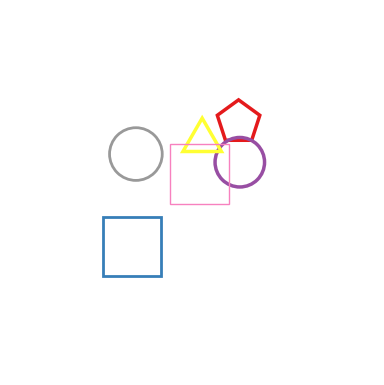[{"shape": "pentagon", "thickness": 2.5, "radius": 0.29, "center": [0.62, 0.683]}, {"shape": "square", "thickness": 2, "radius": 0.38, "center": [0.343, 0.36]}, {"shape": "circle", "thickness": 2.5, "radius": 0.32, "center": [0.623, 0.579]}, {"shape": "triangle", "thickness": 2.5, "radius": 0.29, "center": [0.525, 0.635]}, {"shape": "square", "thickness": 1, "radius": 0.38, "center": [0.518, 0.548]}, {"shape": "circle", "thickness": 2, "radius": 0.34, "center": [0.353, 0.6]}]